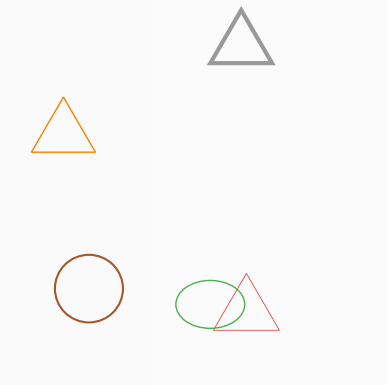[{"shape": "triangle", "thickness": 0.5, "radius": 0.49, "center": [0.636, 0.191]}, {"shape": "oval", "thickness": 1, "radius": 0.44, "center": [0.543, 0.209]}, {"shape": "triangle", "thickness": 1, "radius": 0.48, "center": [0.164, 0.652]}, {"shape": "circle", "thickness": 1.5, "radius": 0.44, "center": [0.23, 0.25]}, {"shape": "triangle", "thickness": 3, "radius": 0.46, "center": [0.622, 0.882]}]